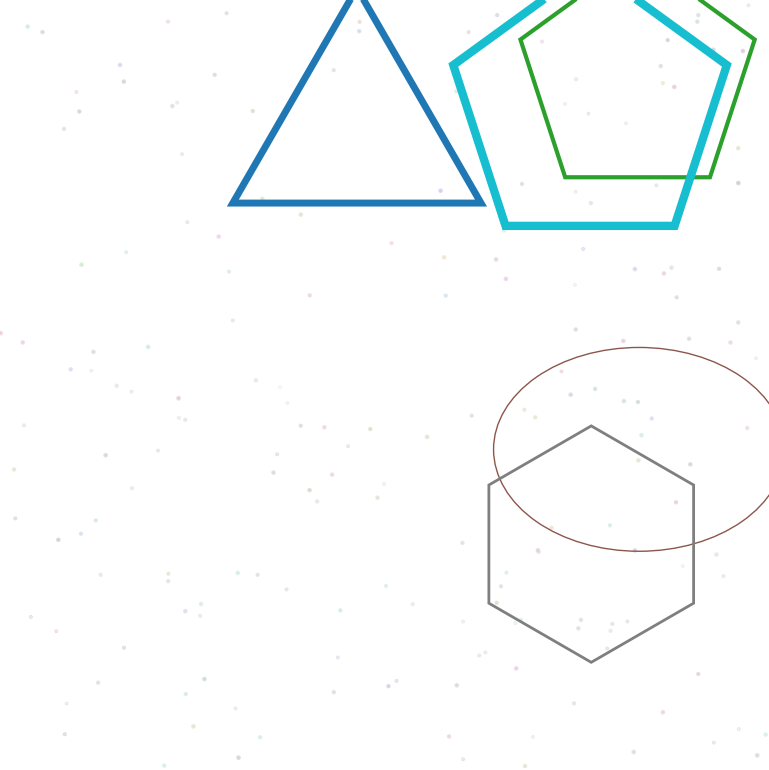[{"shape": "triangle", "thickness": 2.5, "radius": 0.93, "center": [0.464, 0.829]}, {"shape": "pentagon", "thickness": 1.5, "radius": 0.8, "center": [0.828, 0.899]}, {"shape": "oval", "thickness": 0.5, "radius": 0.95, "center": [0.83, 0.416]}, {"shape": "hexagon", "thickness": 1, "radius": 0.77, "center": [0.768, 0.293]}, {"shape": "pentagon", "thickness": 3, "radius": 0.93, "center": [0.766, 0.858]}]